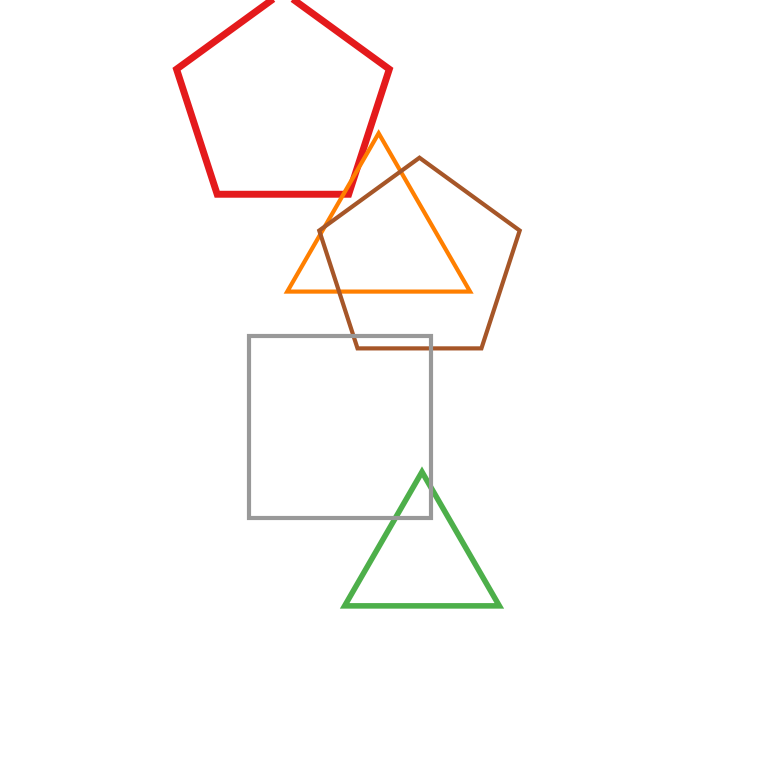[{"shape": "pentagon", "thickness": 2.5, "radius": 0.73, "center": [0.367, 0.865]}, {"shape": "triangle", "thickness": 2, "radius": 0.58, "center": [0.548, 0.271]}, {"shape": "triangle", "thickness": 1.5, "radius": 0.69, "center": [0.492, 0.69]}, {"shape": "pentagon", "thickness": 1.5, "radius": 0.68, "center": [0.545, 0.658]}, {"shape": "square", "thickness": 1.5, "radius": 0.59, "center": [0.441, 0.445]}]